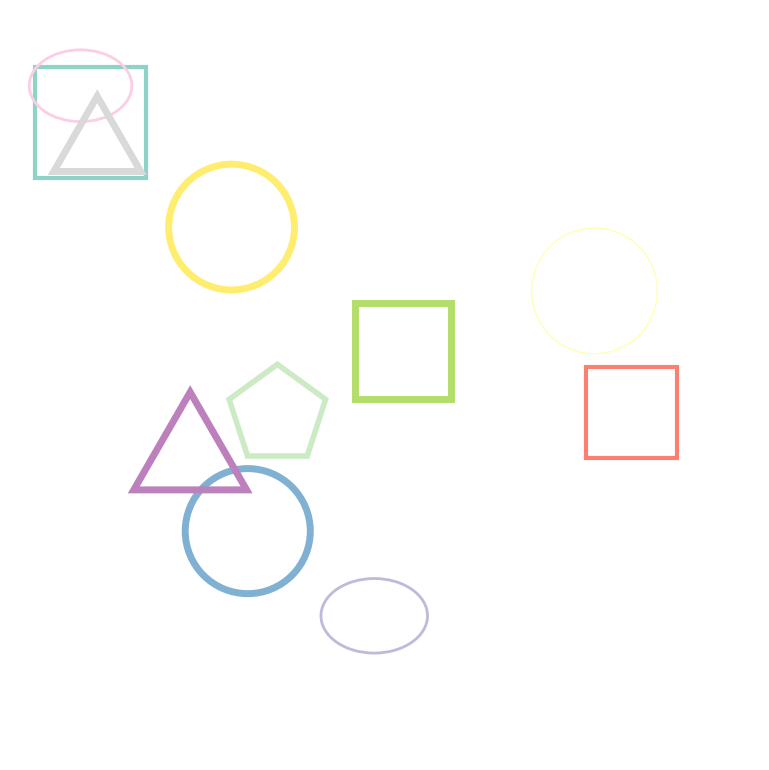[{"shape": "square", "thickness": 1.5, "radius": 0.36, "center": [0.117, 0.841]}, {"shape": "circle", "thickness": 0.5, "radius": 0.41, "center": [0.772, 0.622]}, {"shape": "oval", "thickness": 1, "radius": 0.35, "center": [0.486, 0.2]}, {"shape": "square", "thickness": 1.5, "radius": 0.29, "center": [0.82, 0.464]}, {"shape": "circle", "thickness": 2.5, "radius": 0.41, "center": [0.322, 0.31]}, {"shape": "square", "thickness": 2.5, "radius": 0.31, "center": [0.523, 0.544]}, {"shape": "oval", "thickness": 1, "radius": 0.33, "center": [0.105, 0.889]}, {"shape": "triangle", "thickness": 2.5, "radius": 0.33, "center": [0.126, 0.81]}, {"shape": "triangle", "thickness": 2.5, "radius": 0.42, "center": [0.247, 0.406]}, {"shape": "pentagon", "thickness": 2, "radius": 0.33, "center": [0.36, 0.461]}, {"shape": "circle", "thickness": 2.5, "radius": 0.41, "center": [0.301, 0.705]}]